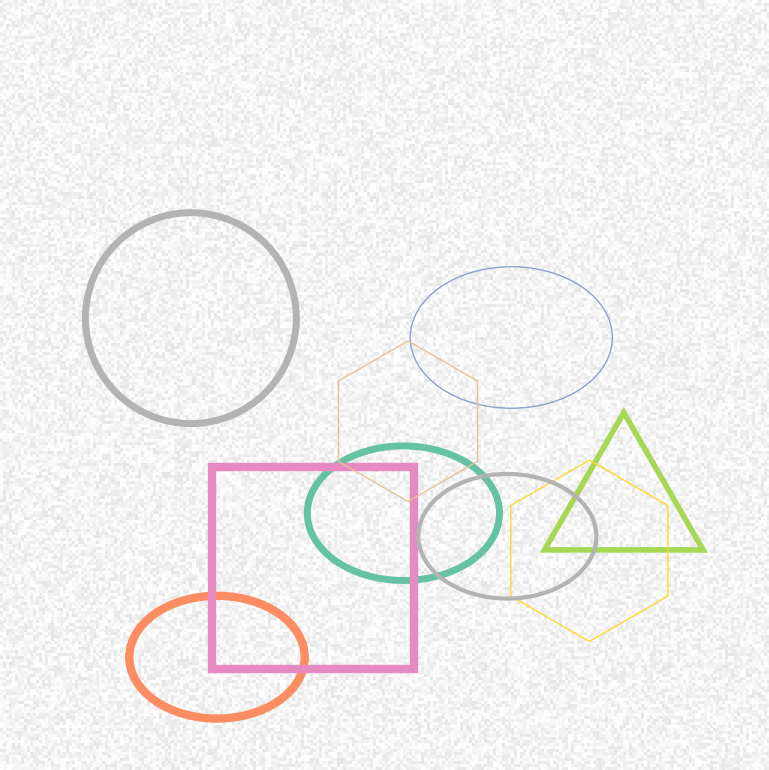[{"shape": "oval", "thickness": 2.5, "radius": 0.62, "center": [0.524, 0.334]}, {"shape": "oval", "thickness": 3, "radius": 0.57, "center": [0.282, 0.147]}, {"shape": "oval", "thickness": 0.5, "radius": 0.66, "center": [0.664, 0.562]}, {"shape": "square", "thickness": 3, "radius": 0.66, "center": [0.406, 0.262]}, {"shape": "triangle", "thickness": 2, "radius": 0.59, "center": [0.81, 0.345]}, {"shape": "hexagon", "thickness": 0.5, "radius": 0.59, "center": [0.765, 0.285]}, {"shape": "hexagon", "thickness": 0.5, "radius": 0.52, "center": [0.53, 0.453]}, {"shape": "oval", "thickness": 1.5, "radius": 0.58, "center": [0.659, 0.304]}, {"shape": "circle", "thickness": 2.5, "radius": 0.68, "center": [0.248, 0.587]}]